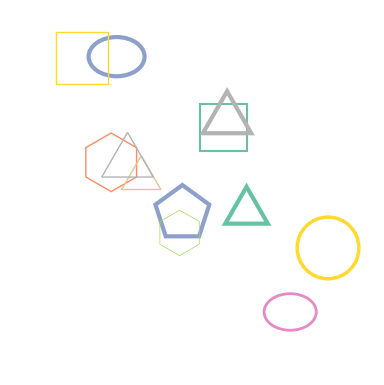[{"shape": "triangle", "thickness": 3, "radius": 0.32, "center": [0.64, 0.451]}, {"shape": "square", "thickness": 1.5, "radius": 0.3, "center": [0.58, 0.669]}, {"shape": "hexagon", "thickness": 1, "radius": 0.38, "center": [0.289, 0.578]}, {"shape": "pentagon", "thickness": 3, "radius": 0.37, "center": [0.474, 0.446]}, {"shape": "oval", "thickness": 3, "radius": 0.36, "center": [0.303, 0.853]}, {"shape": "oval", "thickness": 2, "radius": 0.34, "center": [0.754, 0.19]}, {"shape": "hexagon", "thickness": 0.5, "radius": 0.3, "center": [0.466, 0.395]}, {"shape": "circle", "thickness": 2.5, "radius": 0.4, "center": [0.852, 0.356]}, {"shape": "square", "thickness": 1, "radius": 0.34, "center": [0.214, 0.85]}, {"shape": "triangle", "thickness": 1, "radius": 0.29, "center": [0.367, 0.537]}, {"shape": "triangle", "thickness": 1, "radius": 0.39, "center": [0.331, 0.579]}, {"shape": "triangle", "thickness": 3, "radius": 0.36, "center": [0.59, 0.69]}]